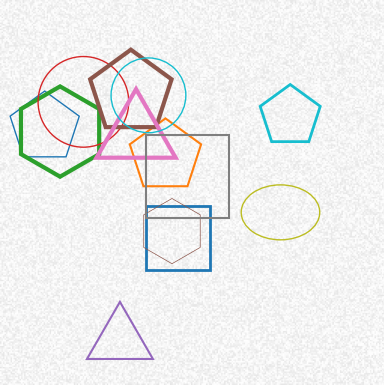[{"shape": "pentagon", "thickness": 1, "radius": 0.47, "center": [0.116, 0.669]}, {"shape": "square", "thickness": 2, "radius": 0.41, "center": [0.462, 0.381]}, {"shape": "pentagon", "thickness": 1.5, "radius": 0.49, "center": [0.43, 0.595]}, {"shape": "hexagon", "thickness": 3, "radius": 0.59, "center": [0.156, 0.658]}, {"shape": "circle", "thickness": 1, "radius": 0.59, "center": [0.217, 0.735]}, {"shape": "triangle", "thickness": 1.5, "radius": 0.49, "center": [0.312, 0.117]}, {"shape": "pentagon", "thickness": 3, "radius": 0.56, "center": [0.34, 0.76]}, {"shape": "hexagon", "thickness": 0.5, "radius": 0.42, "center": [0.447, 0.4]}, {"shape": "triangle", "thickness": 3, "radius": 0.59, "center": [0.353, 0.65]}, {"shape": "square", "thickness": 1.5, "radius": 0.54, "center": [0.486, 0.542]}, {"shape": "oval", "thickness": 1, "radius": 0.51, "center": [0.728, 0.448]}, {"shape": "pentagon", "thickness": 2, "radius": 0.41, "center": [0.754, 0.698]}, {"shape": "circle", "thickness": 1, "radius": 0.49, "center": [0.386, 0.752]}]